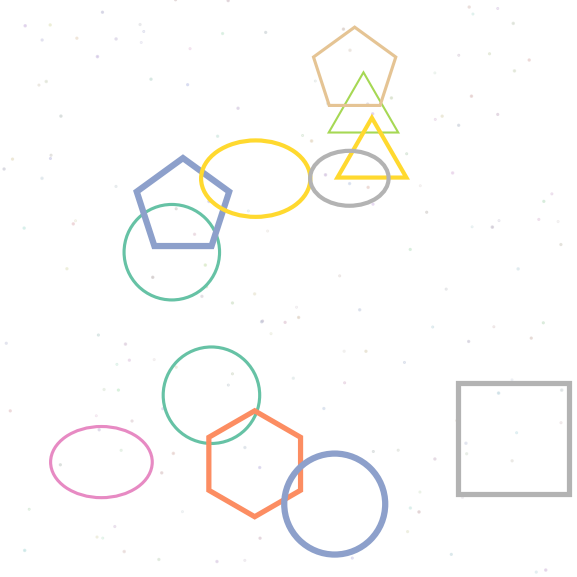[{"shape": "circle", "thickness": 1.5, "radius": 0.42, "center": [0.366, 0.315]}, {"shape": "circle", "thickness": 1.5, "radius": 0.41, "center": [0.298, 0.562]}, {"shape": "hexagon", "thickness": 2.5, "radius": 0.46, "center": [0.441, 0.196]}, {"shape": "circle", "thickness": 3, "radius": 0.44, "center": [0.58, 0.126]}, {"shape": "pentagon", "thickness": 3, "radius": 0.42, "center": [0.317, 0.641]}, {"shape": "oval", "thickness": 1.5, "radius": 0.44, "center": [0.176, 0.199]}, {"shape": "triangle", "thickness": 1, "radius": 0.35, "center": [0.629, 0.804]}, {"shape": "oval", "thickness": 2, "radius": 0.47, "center": [0.443, 0.69]}, {"shape": "triangle", "thickness": 2, "radius": 0.34, "center": [0.644, 0.726]}, {"shape": "pentagon", "thickness": 1.5, "radius": 0.37, "center": [0.614, 0.877]}, {"shape": "square", "thickness": 2.5, "radius": 0.48, "center": [0.889, 0.239]}, {"shape": "oval", "thickness": 2, "radius": 0.34, "center": [0.605, 0.69]}]